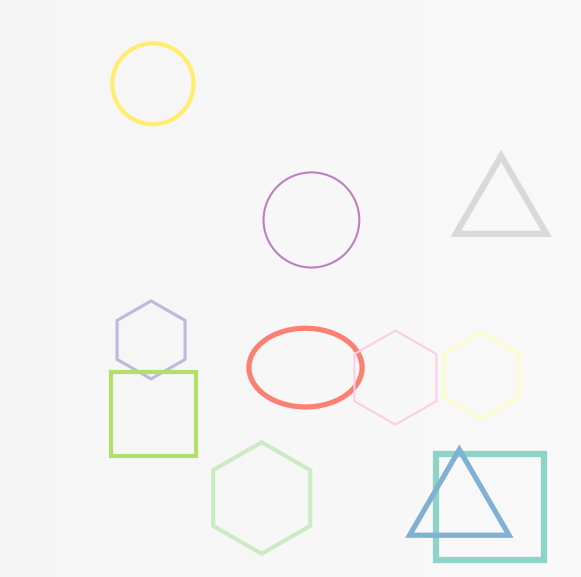[{"shape": "square", "thickness": 3, "radius": 0.46, "center": [0.843, 0.121]}, {"shape": "hexagon", "thickness": 1, "radius": 0.37, "center": [0.828, 0.349]}, {"shape": "hexagon", "thickness": 1.5, "radius": 0.34, "center": [0.26, 0.411]}, {"shape": "oval", "thickness": 2.5, "radius": 0.49, "center": [0.526, 0.363]}, {"shape": "triangle", "thickness": 2.5, "radius": 0.49, "center": [0.79, 0.122]}, {"shape": "square", "thickness": 2, "radius": 0.37, "center": [0.265, 0.282]}, {"shape": "hexagon", "thickness": 1, "radius": 0.41, "center": [0.68, 0.345]}, {"shape": "triangle", "thickness": 3, "radius": 0.45, "center": [0.862, 0.639]}, {"shape": "circle", "thickness": 1, "radius": 0.41, "center": [0.536, 0.618]}, {"shape": "hexagon", "thickness": 2, "radius": 0.48, "center": [0.45, 0.137]}, {"shape": "circle", "thickness": 2, "radius": 0.35, "center": [0.263, 0.854]}]